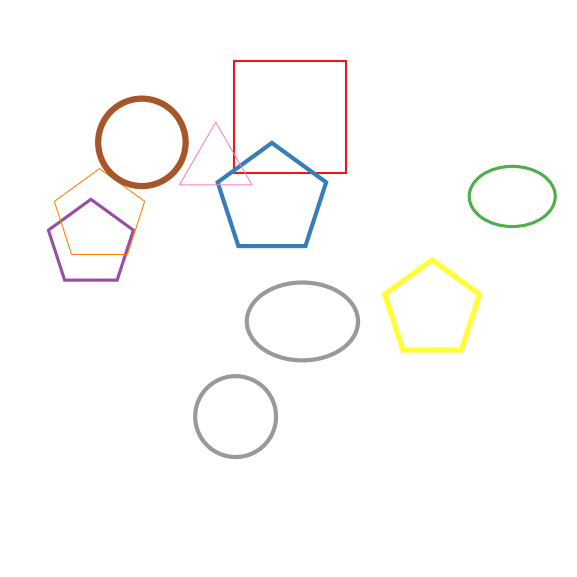[{"shape": "square", "thickness": 1, "radius": 0.48, "center": [0.502, 0.797]}, {"shape": "pentagon", "thickness": 2, "radius": 0.49, "center": [0.471, 0.653]}, {"shape": "oval", "thickness": 1.5, "radius": 0.37, "center": [0.887, 0.659]}, {"shape": "pentagon", "thickness": 1.5, "radius": 0.39, "center": [0.157, 0.577]}, {"shape": "pentagon", "thickness": 0.5, "radius": 0.41, "center": [0.172, 0.625]}, {"shape": "pentagon", "thickness": 2.5, "radius": 0.43, "center": [0.748, 0.463]}, {"shape": "circle", "thickness": 3, "radius": 0.38, "center": [0.246, 0.753]}, {"shape": "triangle", "thickness": 0.5, "radius": 0.36, "center": [0.374, 0.715]}, {"shape": "circle", "thickness": 2, "radius": 0.35, "center": [0.408, 0.278]}, {"shape": "oval", "thickness": 2, "radius": 0.48, "center": [0.524, 0.443]}]